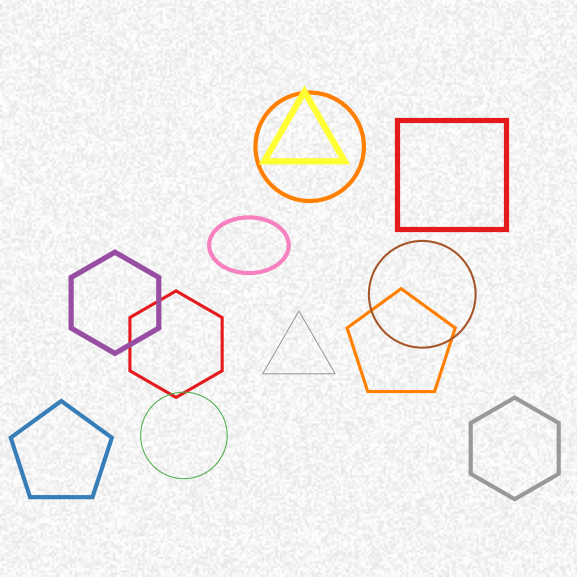[{"shape": "square", "thickness": 2.5, "radius": 0.47, "center": [0.781, 0.697]}, {"shape": "hexagon", "thickness": 1.5, "radius": 0.46, "center": [0.305, 0.403]}, {"shape": "pentagon", "thickness": 2, "radius": 0.46, "center": [0.106, 0.213]}, {"shape": "circle", "thickness": 0.5, "radius": 0.37, "center": [0.318, 0.245]}, {"shape": "hexagon", "thickness": 2.5, "radius": 0.44, "center": [0.199, 0.475]}, {"shape": "pentagon", "thickness": 1.5, "radius": 0.49, "center": [0.695, 0.401]}, {"shape": "circle", "thickness": 2, "radius": 0.47, "center": [0.536, 0.745]}, {"shape": "triangle", "thickness": 3, "radius": 0.4, "center": [0.527, 0.76]}, {"shape": "circle", "thickness": 1, "radius": 0.46, "center": [0.731, 0.49]}, {"shape": "oval", "thickness": 2, "radius": 0.34, "center": [0.431, 0.574]}, {"shape": "triangle", "thickness": 0.5, "radius": 0.36, "center": [0.518, 0.388]}, {"shape": "hexagon", "thickness": 2, "radius": 0.44, "center": [0.891, 0.223]}]